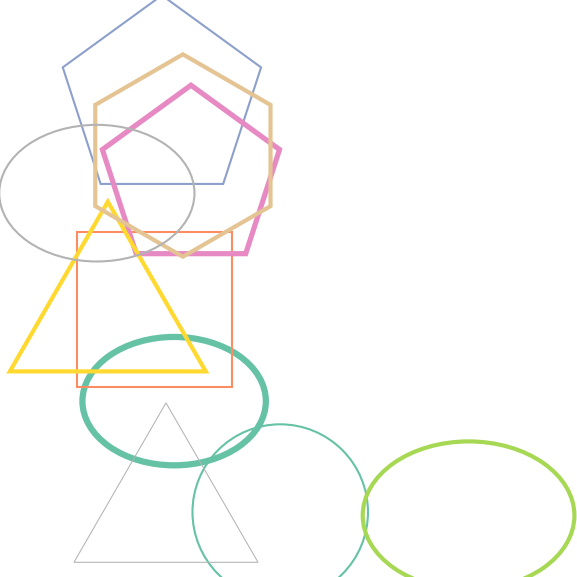[{"shape": "circle", "thickness": 1, "radius": 0.76, "center": [0.485, 0.112]}, {"shape": "oval", "thickness": 3, "radius": 0.79, "center": [0.302, 0.305]}, {"shape": "square", "thickness": 1, "radius": 0.67, "center": [0.268, 0.464]}, {"shape": "pentagon", "thickness": 1, "radius": 0.9, "center": [0.28, 0.827]}, {"shape": "pentagon", "thickness": 2.5, "radius": 0.81, "center": [0.331, 0.69]}, {"shape": "oval", "thickness": 2, "radius": 0.92, "center": [0.811, 0.106]}, {"shape": "triangle", "thickness": 2, "radius": 0.98, "center": [0.187, 0.454]}, {"shape": "hexagon", "thickness": 2, "radius": 0.88, "center": [0.317, 0.73]}, {"shape": "oval", "thickness": 1, "radius": 0.85, "center": [0.168, 0.665]}, {"shape": "triangle", "thickness": 0.5, "radius": 0.92, "center": [0.287, 0.117]}]